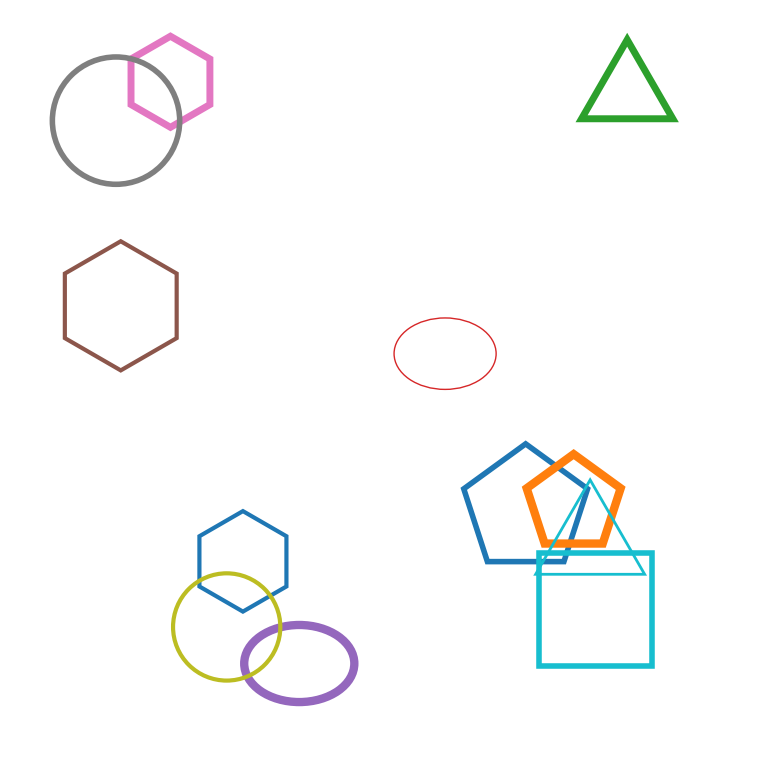[{"shape": "pentagon", "thickness": 2, "radius": 0.42, "center": [0.683, 0.339]}, {"shape": "hexagon", "thickness": 1.5, "radius": 0.33, "center": [0.315, 0.271]}, {"shape": "pentagon", "thickness": 3, "radius": 0.32, "center": [0.745, 0.346]}, {"shape": "triangle", "thickness": 2.5, "radius": 0.34, "center": [0.815, 0.88]}, {"shape": "oval", "thickness": 0.5, "radius": 0.33, "center": [0.578, 0.541]}, {"shape": "oval", "thickness": 3, "radius": 0.36, "center": [0.389, 0.138]}, {"shape": "hexagon", "thickness": 1.5, "radius": 0.42, "center": [0.157, 0.603]}, {"shape": "hexagon", "thickness": 2.5, "radius": 0.3, "center": [0.221, 0.894]}, {"shape": "circle", "thickness": 2, "radius": 0.41, "center": [0.151, 0.843]}, {"shape": "circle", "thickness": 1.5, "radius": 0.35, "center": [0.294, 0.186]}, {"shape": "triangle", "thickness": 1, "radius": 0.41, "center": [0.766, 0.295]}, {"shape": "square", "thickness": 2, "radius": 0.37, "center": [0.773, 0.208]}]